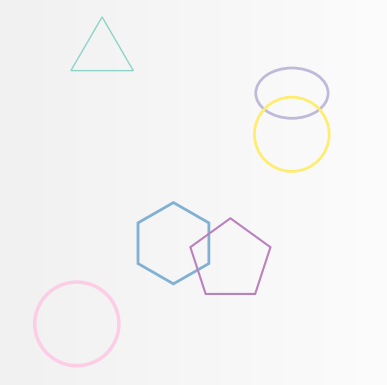[{"shape": "triangle", "thickness": 1, "radius": 0.46, "center": [0.263, 0.863]}, {"shape": "oval", "thickness": 2, "radius": 0.47, "center": [0.753, 0.758]}, {"shape": "hexagon", "thickness": 2, "radius": 0.53, "center": [0.448, 0.368]}, {"shape": "circle", "thickness": 2.5, "radius": 0.54, "center": [0.198, 0.159]}, {"shape": "pentagon", "thickness": 1.5, "radius": 0.54, "center": [0.595, 0.324]}, {"shape": "circle", "thickness": 2, "radius": 0.48, "center": [0.753, 0.651]}]